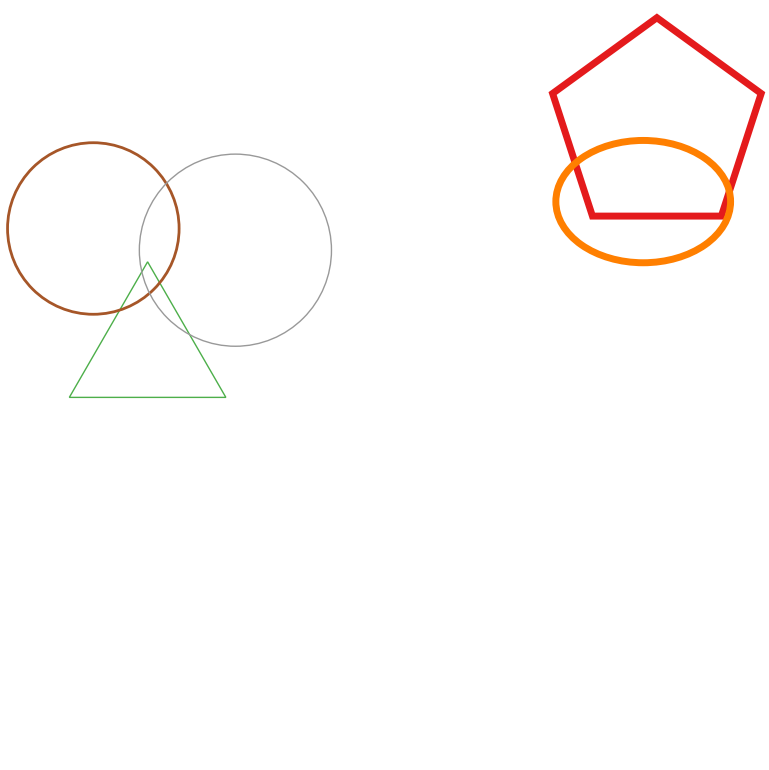[{"shape": "pentagon", "thickness": 2.5, "radius": 0.71, "center": [0.853, 0.835]}, {"shape": "triangle", "thickness": 0.5, "radius": 0.59, "center": [0.192, 0.543]}, {"shape": "oval", "thickness": 2.5, "radius": 0.57, "center": [0.835, 0.738]}, {"shape": "circle", "thickness": 1, "radius": 0.56, "center": [0.121, 0.703]}, {"shape": "circle", "thickness": 0.5, "radius": 0.62, "center": [0.306, 0.675]}]